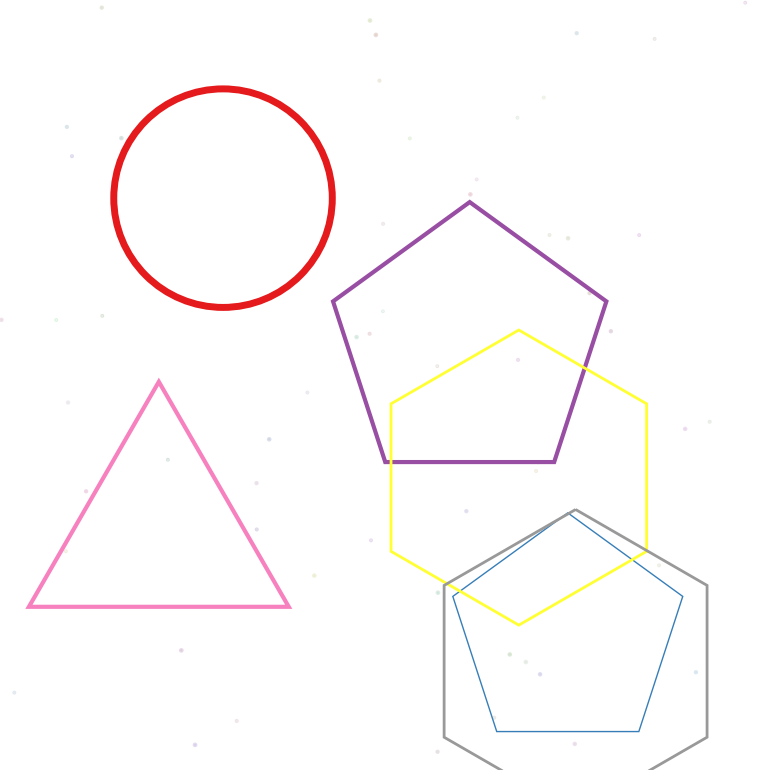[{"shape": "circle", "thickness": 2.5, "radius": 0.71, "center": [0.29, 0.743]}, {"shape": "pentagon", "thickness": 0.5, "radius": 0.78, "center": [0.737, 0.177]}, {"shape": "pentagon", "thickness": 1.5, "radius": 0.93, "center": [0.61, 0.551]}, {"shape": "hexagon", "thickness": 1, "radius": 0.96, "center": [0.674, 0.38]}, {"shape": "triangle", "thickness": 1.5, "radius": 0.97, "center": [0.206, 0.309]}, {"shape": "hexagon", "thickness": 1, "radius": 0.99, "center": [0.748, 0.141]}]